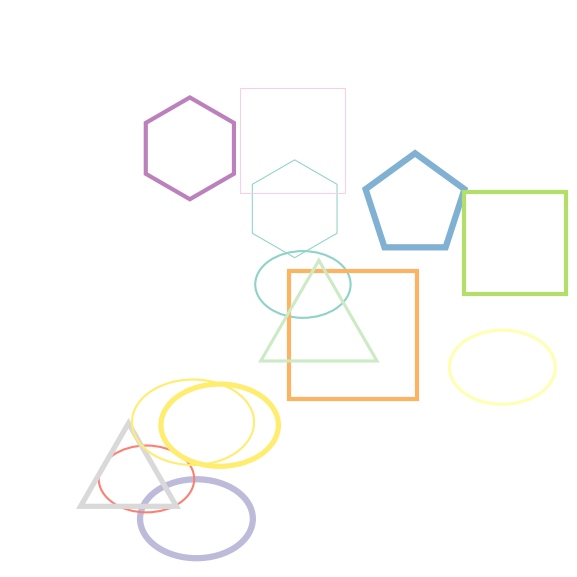[{"shape": "oval", "thickness": 1, "radius": 0.41, "center": [0.525, 0.507]}, {"shape": "hexagon", "thickness": 0.5, "radius": 0.42, "center": [0.51, 0.638]}, {"shape": "oval", "thickness": 1.5, "radius": 0.46, "center": [0.87, 0.363]}, {"shape": "oval", "thickness": 3, "radius": 0.49, "center": [0.34, 0.101]}, {"shape": "oval", "thickness": 1, "radius": 0.41, "center": [0.254, 0.17]}, {"shape": "pentagon", "thickness": 3, "radius": 0.45, "center": [0.719, 0.644]}, {"shape": "square", "thickness": 2, "radius": 0.56, "center": [0.611, 0.419]}, {"shape": "square", "thickness": 2, "radius": 0.44, "center": [0.892, 0.578]}, {"shape": "square", "thickness": 0.5, "radius": 0.45, "center": [0.506, 0.757]}, {"shape": "triangle", "thickness": 2.5, "radius": 0.48, "center": [0.223, 0.17]}, {"shape": "hexagon", "thickness": 2, "radius": 0.44, "center": [0.329, 0.742]}, {"shape": "triangle", "thickness": 1.5, "radius": 0.58, "center": [0.552, 0.432]}, {"shape": "oval", "thickness": 1, "radius": 0.53, "center": [0.334, 0.268]}, {"shape": "oval", "thickness": 2.5, "radius": 0.51, "center": [0.38, 0.263]}]